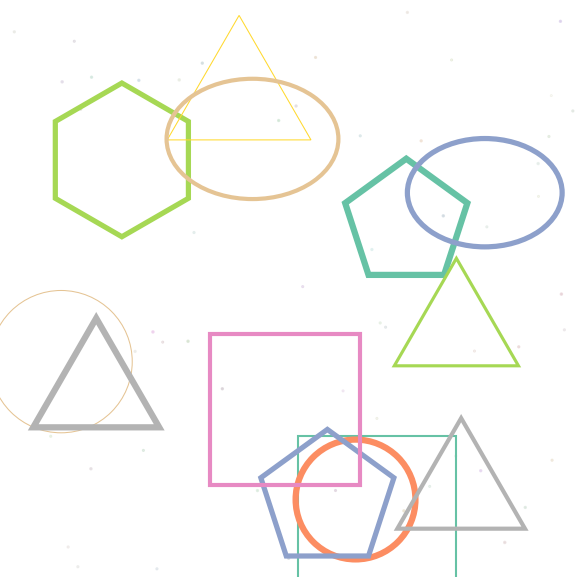[{"shape": "square", "thickness": 1, "radius": 0.68, "center": [0.653, 0.108]}, {"shape": "pentagon", "thickness": 3, "radius": 0.56, "center": [0.704, 0.613]}, {"shape": "circle", "thickness": 3, "radius": 0.52, "center": [0.616, 0.134]}, {"shape": "oval", "thickness": 2.5, "radius": 0.67, "center": [0.839, 0.665]}, {"shape": "pentagon", "thickness": 2.5, "radius": 0.61, "center": [0.567, 0.134]}, {"shape": "square", "thickness": 2, "radius": 0.65, "center": [0.493, 0.29]}, {"shape": "triangle", "thickness": 1.5, "radius": 0.62, "center": [0.79, 0.428]}, {"shape": "hexagon", "thickness": 2.5, "radius": 0.67, "center": [0.211, 0.722]}, {"shape": "triangle", "thickness": 0.5, "radius": 0.72, "center": [0.414, 0.829]}, {"shape": "circle", "thickness": 0.5, "radius": 0.62, "center": [0.106, 0.373]}, {"shape": "oval", "thickness": 2, "radius": 0.74, "center": [0.437, 0.759]}, {"shape": "triangle", "thickness": 3, "radius": 0.63, "center": [0.167, 0.322]}, {"shape": "triangle", "thickness": 2, "radius": 0.64, "center": [0.799, 0.147]}]